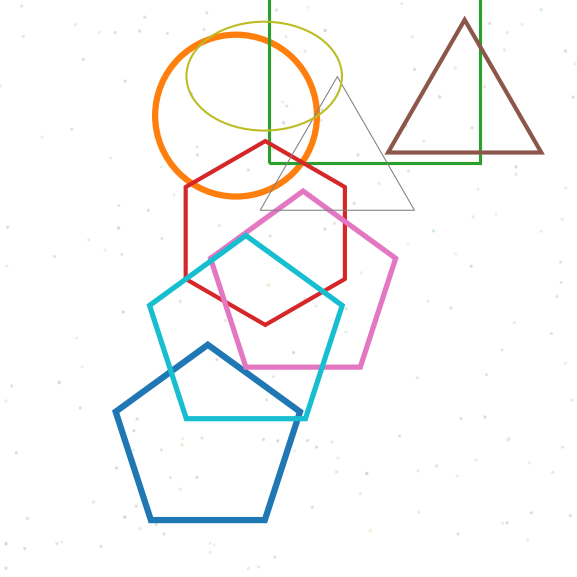[{"shape": "pentagon", "thickness": 3, "radius": 0.84, "center": [0.36, 0.234]}, {"shape": "circle", "thickness": 3, "radius": 0.7, "center": [0.409, 0.799]}, {"shape": "square", "thickness": 1.5, "radius": 0.91, "center": [0.648, 0.9]}, {"shape": "hexagon", "thickness": 2, "radius": 0.8, "center": [0.459, 0.596]}, {"shape": "triangle", "thickness": 2, "radius": 0.77, "center": [0.805, 0.812]}, {"shape": "pentagon", "thickness": 2.5, "radius": 0.84, "center": [0.525, 0.5]}, {"shape": "triangle", "thickness": 0.5, "radius": 0.77, "center": [0.584, 0.712]}, {"shape": "oval", "thickness": 1, "radius": 0.67, "center": [0.457, 0.867]}, {"shape": "pentagon", "thickness": 2.5, "radius": 0.88, "center": [0.426, 0.416]}]